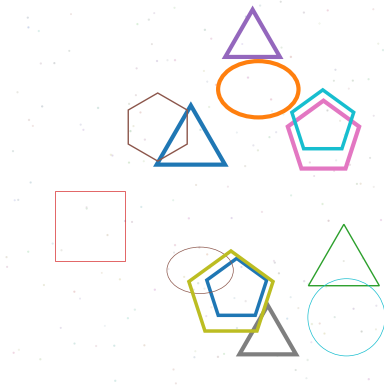[{"shape": "pentagon", "thickness": 2.5, "radius": 0.41, "center": [0.615, 0.247]}, {"shape": "triangle", "thickness": 3, "radius": 0.51, "center": [0.496, 0.624]}, {"shape": "oval", "thickness": 3, "radius": 0.52, "center": [0.671, 0.768]}, {"shape": "triangle", "thickness": 1, "radius": 0.53, "center": [0.893, 0.311]}, {"shape": "square", "thickness": 0.5, "radius": 0.45, "center": [0.234, 0.414]}, {"shape": "triangle", "thickness": 3, "radius": 0.41, "center": [0.656, 0.893]}, {"shape": "hexagon", "thickness": 1, "radius": 0.44, "center": [0.41, 0.67]}, {"shape": "oval", "thickness": 0.5, "radius": 0.43, "center": [0.52, 0.298]}, {"shape": "pentagon", "thickness": 3, "radius": 0.49, "center": [0.84, 0.641]}, {"shape": "triangle", "thickness": 3, "radius": 0.42, "center": [0.695, 0.122]}, {"shape": "pentagon", "thickness": 2.5, "radius": 0.57, "center": [0.6, 0.233]}, {"shape": "circle", "thickness": 0.5, "radius": 0.5, "center": [0.9, 0.176]}, {"shape": "pentagon", "thickness": 2.5, "radius": 0.42, "center": [0.838, 0.682]}]